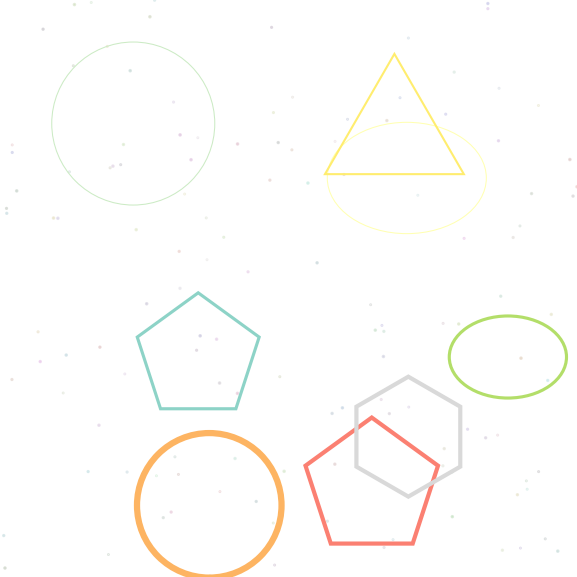[{"shape": "pentagon", "thickness": 1.5, "radius": 0.55, "center": [0.343, 0.381]}, {"shape": "oval", "thickness": 0.5, "radius": 0.69, "center": [0.704, 0.691]}, {"shape": "pentagon", "thickness": 2, "radius": 0.6, "center": [0.644, 0.155]}, {"shape": "circle", "thickness": 3, "radius": 0.63, "center": [0.362, 0.124]}, {"shape": "oval", "thickness": 1.5, "radius": 0.51, "center": [0.879, 0.381]}, {"shape": "hexagon", "thickness": 2, "radius": 0.52, "center": [0.707, 0.243]}, {"shape": "circle", "thickness": 0.5, "radius": 0.71, "center": [0.231, 0.785]}, {"shape": "triangle", "thickness": 1, "radius": 0.69, "center": [0.683, 0.767]}]